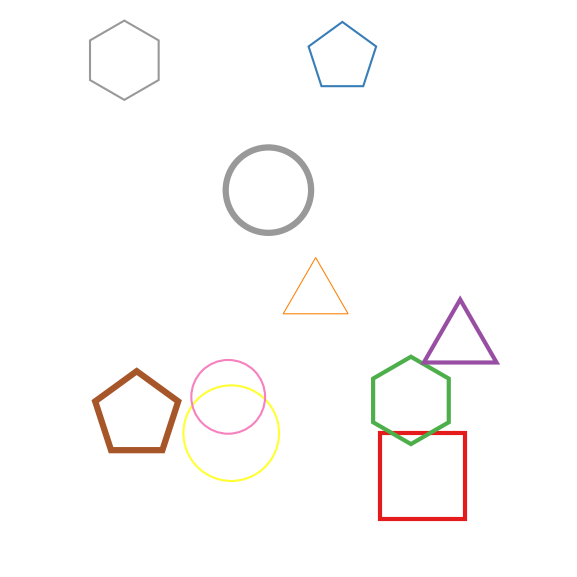[{"shape": "square", "thickness": 2, "radius": 0.37, "center": [0.732, 0.175]}, {"shape": "pentagon", "thickness": 1, "radius": 0.31, "center": [0.593, 0.9]}, {"shape": "hexagon", "thickness": 2, "radius": 0.38, "center": [0.712, 0.306]}, {"shape": "triangle", "thickness": 2, "radius": 0.36, "center": [0.797, 0.408]}, {"shape": "triangle", "thickness": 0.5, "radius": 0.32, "center": [0.547, 0.488]}, {"shape": "circle", "thickness": 1, "radius": 0.41, "center": [0.4, 0.249]}, {"shape": "pentagon", "thickness": 3, "radius": 0.38, "center": [0.237, 0.281]}, {"shape": "circle", "thickness": 1, "radius": 0.32, "center": [0.395, 0.312]}, {"shape": "hexagon", "thickness": 1, "radius": 0.34, "center": [0.215, 0.895]}, {"shape": "circle", "thickness": 3, "radius": 0.37, "center": [0.465, 0.67]}]